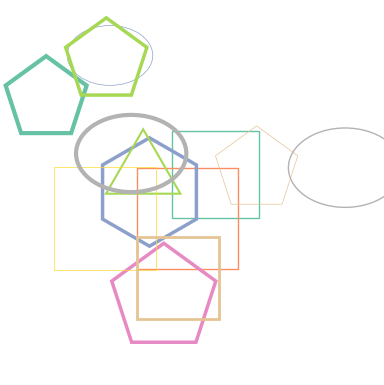[{"shape": "pentagon", "thickness": 3, "radius": 0.55, "center": [0.12, 0.744]}, {"shape": "square", "thickness": 1, "radius": 0.56, "center": [0.56, 0.547]}, {"shape": "square", "thickness": 1, "radius": 0.65, "center": [0.487, 0.433]}, {"shape": "hexagon", "thickness": 2.5, "radius": 0.7, "center": [0.388, 0.501]}, {"shape": "oval", "thickness": 0.5, "radius": 0.56, "center": [0.286, 0.856]}, {"shape": "pentagon", "thickness": 2.5, "radius": 0.71, "center": [0.425, 0.226]}, {"shape": "pentagon", "thickness": 2.5, "radius": 0.55, "center": [0.276, 0.843]}, {"shape": "triangle", "thickness": 1.5, "radius": 0.56, "center": [0.372, 0.553]}, {"shape": "square", "thickness": 0.5, "radius": 0.67, "center": [0.273, 0.433]}, {"shape": "square", "thickness": 2, "radius": 0.54, "center": [0.462, 0.278]}, {"shape": "pentagon", "thickness": 0.5, "radius": 0.56, "center": [0.667, 0.561]}, {"shape": "oval", "thickness": 3, "radius": 0.72, "center": [0.341, 0.601]}, {"shape": "oval", "thickness": 1, "radius": 0.74, "center": [0.896, 0.564]}]